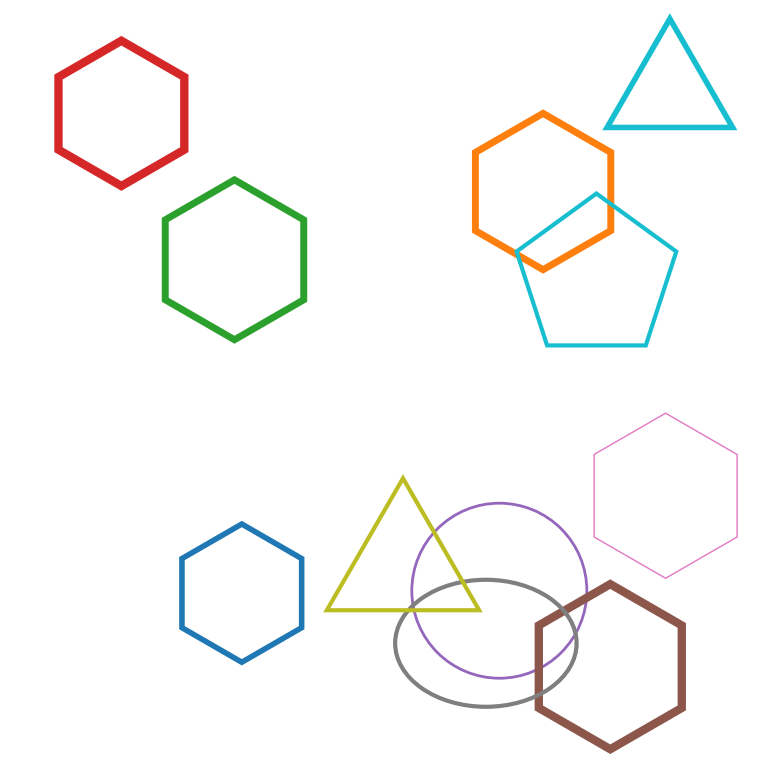[{"shape": "hexagon", "thickness": 2, "radius": 0.45, "center": [0.314, 0.23]}, {"shape": "hexagon", "thickness": 2.5, "radius": 0.51, "center": [0.705, 0.751]}, {"shape": "hexagon", "thickness": 2.5, "radius": 0.52, "center": [0.305, 0.663]}, {"shape": "hexagon", "thickness": 3, "radius": 0.47, "center": [0.158, 0.853]}, {"shape": "circle", "thickness": 1, "radius": 0.57, "center": [0.648, 0.233]}, {"shape": "hexagon", "thickness": 3, "radius": 0.54, "center": [0.793, 0.134]}, {"shape": "hexagon", "thickness": 0.5, "radius": 0.54, "center": [0.864, 0.356]}, {"shape": "oval", "thickness": 1.5, "radius": 0.59, "center": [0.631, 0.165]}, {"shape": "triangle", "thickness": 1.5, "radius": 0.57, "center": [0.523, 0.265]}, {"shape": "pentagon", "thickness": 1.5, "radius": 0.55, "center": [0.775, 0.64]}, {"shape": "triangle", "thickness": 2, "radius": 0.47, "center": [0.87, 0.882]}]